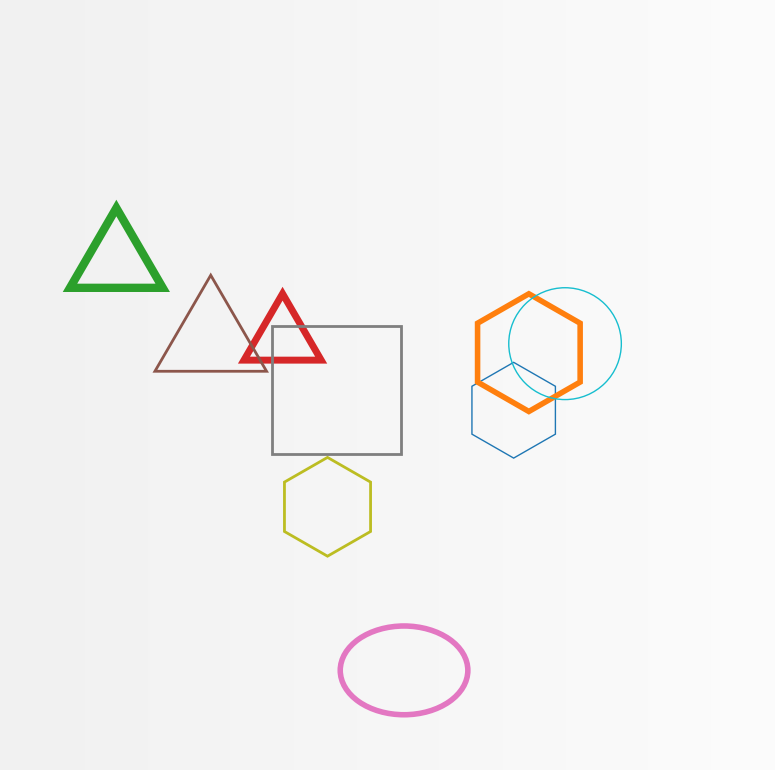[{"shape": "hexagon", "thickness": 0.5, "radius": 0.31, "center": [0.663, 0.467]}, {"shape": "hexagon", "thickness": 2, "radius": 0.38, "center": [0.682, 0.542]}, {"shape": "triangle", "thickness": 3, "radius": 0.35, "center": [0.15, 0.661]}, {"shape": "triangle", "thickness": 2.5, "radius": 0.29, "center": [0.365, 0.561]}, {"shape": "triangle", "thickness": 1, "radius": 0.42, "center": [0.272, 0.559]}, {"shape": "oval", "thickness": 2, "radius": 0.41, "center": [0.521, 0.129]}, {"shape": "square", "thickness": 1, "radius": 0.42, "center": [0.434, 0.493]}, {"shape": "hexagon", "thickness": 1, "radius": 0.32, "center": [0.423, 0.342]}, {"shape": "circle", "thickness": 0.5, "radius": 0.36, "center": [0.729, 0.554]}]